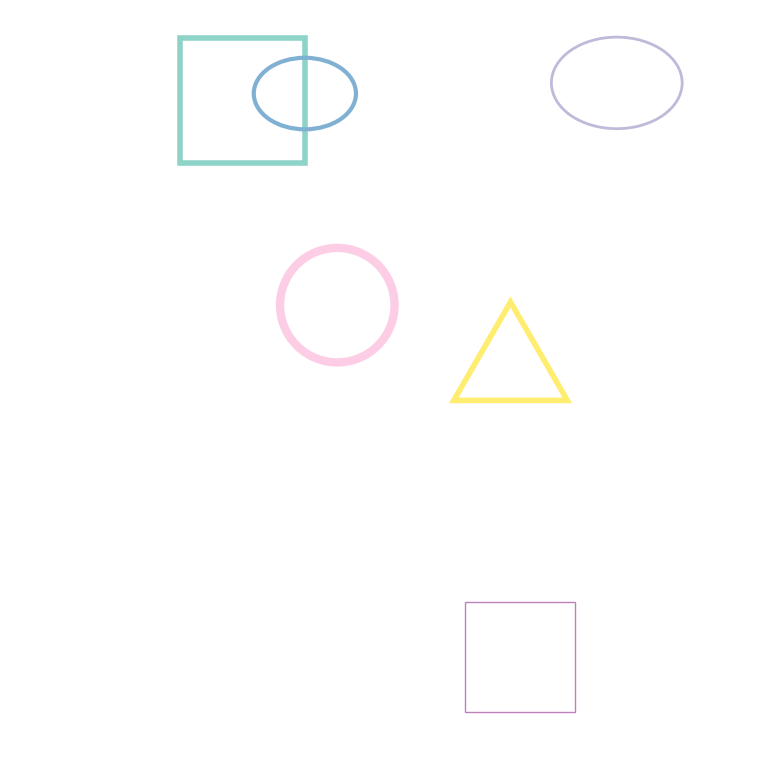[{"shape": "square", "thickness": 2, "radius": 0.41, "center": [0.315, 0.87]}, {"shape": "oval", "thickness": 1, "radius": 0.42, "center": [0.801, 0.892]}, {"shape": "oval", "thickness": 1.5, "radius": 0.33, "center": [0.396, 0.879]}, {"shape": "circle", "thickness": 3, "radius": 0.37, "center": [0.438, 0.604]}, {"shape": "square", "thickness": 0.5, "radius": 0.36, "center": [0.675, 0.147]}, {"shape": "triangle", "thickness": 2, "radius": 0.43, "center": [0.663, 0.523]}]